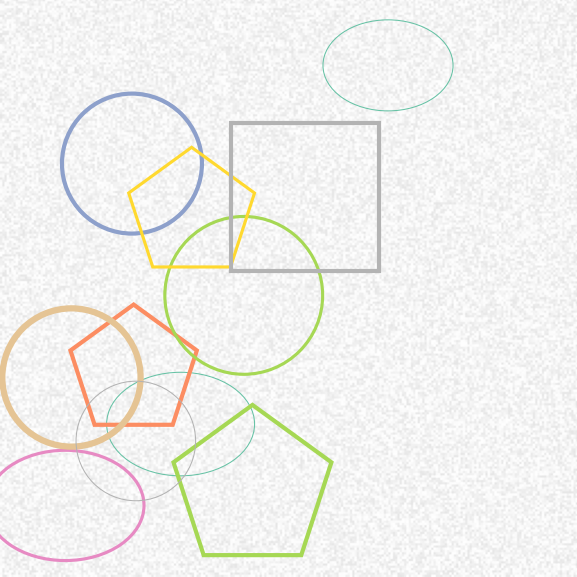[{"shape": "oval", "thickness": 0.5, "radius": 0.64, "center": [0.313, 0.265]}, {"shape": "oval", "thickness": 0.5, "radius": 0.56, "center": [0.672, 0.886]}, {"shape": "pentagon", "thickness": 2, "radius": 0.58, "center": [0.231, 0.357]}, {"shape": "circle", "thickness": 2, "radius": 0.61, "center": [0.228, 0.716]}, {"shape": "oval", "thickness": 1.5, "radius": 0.68, "center": [0.113, 0.124]}, {"shape": "circle", "thickness": 1.5, "radius": 0.68, "center": [0.422, 0.488]}, {"shape": "pentagon", "thickness": 2, "radius": 0.72, "center": [0.437, 0.154]}, {"shape": "pentagon", "thickness": 1.5, "radius": 0.57, "center": [0.332, 0.63]}, {"shape": "circle", "thickness": 3, "radius": 0.6, "center": [0.124, 0.345]}, {"shape": "circle", "thickness": 0.5, "radius": 0.52, "center": [0.235, 0.236]}, {"shape": "square", "thickness": 2, "radius": 0.64, "center": [0.528, 0.658]}]